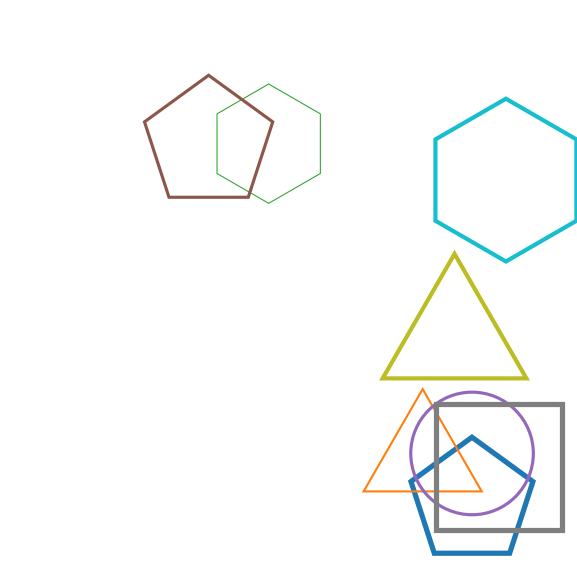[{"shape": "pentagon", "thickness": 2.5, "radius": 0.56, "center": [0.817, 0.131]}, {"shape": "triangle", "thickness": 1, "radius": 0.59, "center": [0.732, 0.207]}, {"shape": "hexagon", "thickness": 0.5, "radius": 0.52, "center": [0.465, 0.75]}, {"shape": "circle", "thickness": 1.5, "radius": 0.53, "center": [0.817, 0.214]}, {"shape": "pentagon", "thickness": 1.5, "radius": 0.58, "center": [0.361, 0.752]}, {"shape": "square", "thickness": 2.5, "radius": 0.55, "center": [0.864, 0.19]}, {"shape": "triangle", "thickness": 2, "radius": 0.72, "center": [0.787, 0.416]}, {"shape": "hexagon", "thickness": 2, "radius": 0.7, "center": [0.876, 0.687]}]